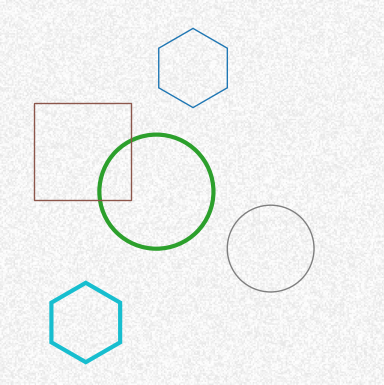[{"shape": "hexagon", "thickness": 1, "radius": 0.51, "center": [0.501, 0.823]}, {"shape": "circle", "thickness": 3, "radius": 0.74, "center": [0.406, 0.502]}, {"shape": "square", "thickness": 1, "radius": 0.63, "center": [0.215, 0.606]}, {"shape": "circle", "thickness": 1, "radius": 0.56, "center": [0.703, 0.354]}, {"shape": "hexagon", "thickness": 3, "radius": 0.52, "center": [0.223, 0.162]}]